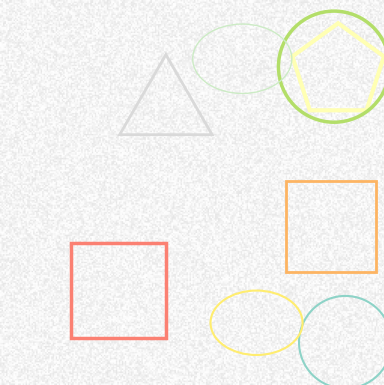[{"shape": "circle", "thickness": 1.5, "radius": 0.6, "center": [0.897, 0.111]}, {"shape": "pentagon", "thickness": 3, "radius": 0.63, "center": [0.878, 0.815]}, {"shape": "square", "thickness": 2.5, "radius": 0.61, "center": [0.308, 0.246]}, {"shape": "square", "thickness": 2, "radius": 0.59, "center": [0.859, 0.411]}, {"shape": "circle", "thickness": 2.5, "radius": 0.72, "center": [0.868, 0.827]}, {"shape": "triangle", "thickness": 2, "radius": 0.69, "center": [0.431, 0.719]}, {"shape": "oval", "thickness": 1, "radius": 0.64, "center": [0.629, 0.847]}, {"shape": "oval", "thickness": 1.5, "radius": 0.6, "center": [0.666, 0.162]}]